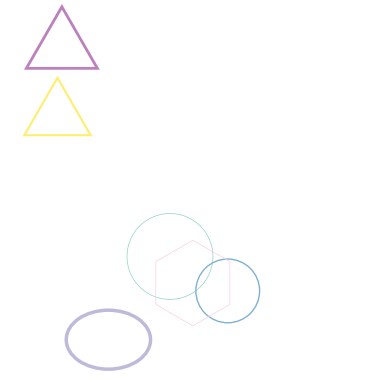[{"shape": "circle", "thickness": 0.5, "radius": 0.56, "center": [0.442, 0.334]}, {"shape": "oval", "thickness": 2.5, "radius": 0.55, "center": [0.282, 0.118]}, {"shape": "circle", "thickness": 1, "radius": 0.41, "center": [0.592, 0.244]}, {"shape": "hexagon", "thickness": 0.5, "radius": 0.56, "center": [0.501, 0.265]}, {"shape": "triangle", "thickness": 2, "radius": 0.53, "center": [0.161, 0.876]}, {"shape": "triangle", "thickness": 1.5, "radius": 0.5, "center": [0.149, 0.698]}]